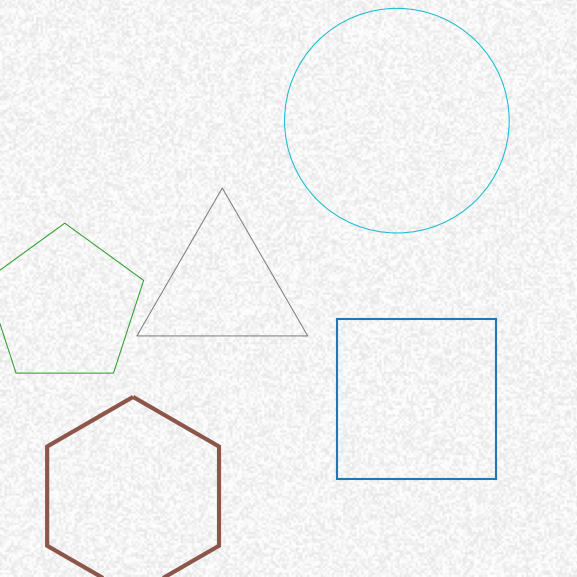[{"shape": "square", "thickness": 1, "radius": 0.69, "center": [0.721, 0.309]}, {"shape": "pentagon", "thickness": 0.5, "radius": 0.72, "center": [0.112, 0.469]}, {"shape": "hexagon", "thickness": 2, "radius": 0.86, "center": [0.23, 0.14]}, {"shape": "triangle", "thickness": 0.5, "radius": 0.85, "center": [0.385, 0.503]}, {"shape": "circle", "thickness": 0.5, "radius": 0.97, "center": [0.687, 0.79]}]